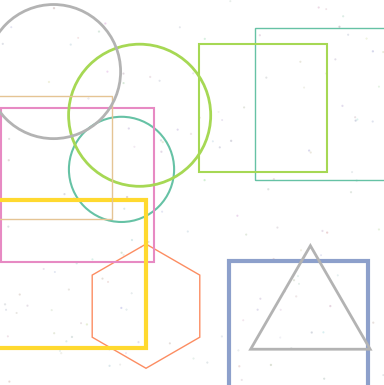[{"shape": "square", "thickness": 1, "radius": 0.98, "center": [0.86, 0.73]}, {"shape": "circle", "thickness": 1.5, "radius": 0.68, "center": [0.316, 0.56]}, {"shape": "hexagon", "thickness": 1, "radius": 0.81, "center": [0.379, 0.205]}, {"shape": "square", "thickness": 3, "radius": 0.9, "center": [0.775, 0.142]}, {"shape": "square", "thickness": 1.5, "radius": 1.0, "center": [0.202, 0.52]}, {"shape": "circle", "thickness": 2, "radius": 0.92, "center": [0.363, 0.701]}, {"shape": "square", "thickness": 1.5, "radius": 0.83, "center": [0.683, 0.719]}, {"shape": "square", "thickness": 3, "radius": 0.96, "center": [0.188, 0.287]}, {"shape": "square", "thickness": 1, "radius": 0.8, "center": [0.13, 0.59]}, {"shape": "triangle", "thickness": 2, "radius": 0.9, "center": [0.806, 0.183]}, {"shape": "circle", "thickness": 2, "radius": 0.87, "center": [0.139, 0.814]}]